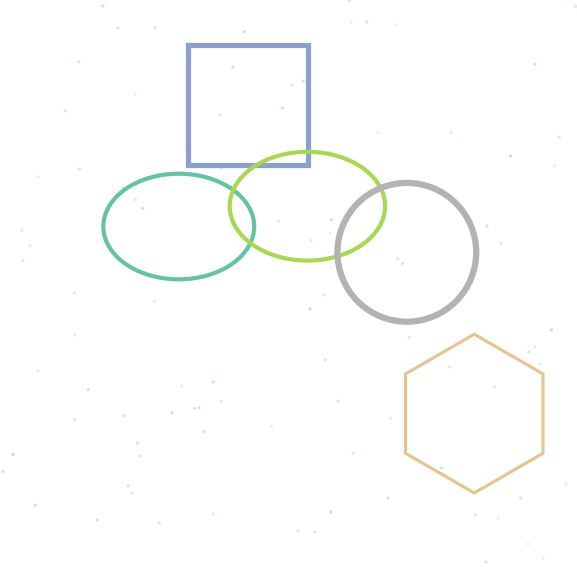[{"shape": "oval", "thickness": 2, "radius": 0.65, "center": [0.31, 0.607]}, {"shape": "square", "thickness": 2.5, "radius": 0.52, "center": [0.429, 0.817]}, {"shape": "oval", "thickness": 2, "radius": 0.67, "center": [0.532, 0.642]}, {"shape": "hexagon", "thickness": 1.5, "radius": 0.69, "center": [0.821, 0.283]}, {"shape": "circle", "thickness": 3, "radius": 0.6, "center": [0.704, 0.562]}]